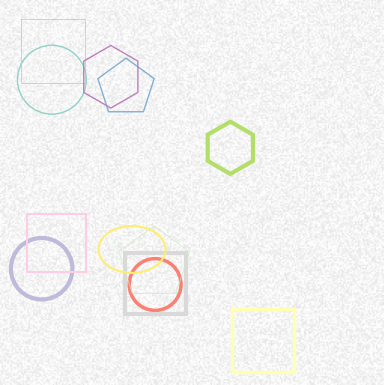[{"shape": "circle", "thickness": 1, "radius": 0.45, "center": [0.135, 0.793]}, {"shape": "square", "thickness": 2.5, "radius": 0.4, "center": [0.682, 0.116]}, {"shape": "circle", "thickness": 3, "radius": 0.4, "center": [0.108, 0.302]}, {"shape": "circle", "thickness": 2.5, "radius": 0.34, "center": [0.403, 0.261]}, {"shape": "pentagon", "thickness": 1, "radius": 0.38, "center": [0.327, 0.772]}, {"shape": "square", "thickness": 0.5, "radius": 0.42, "center": [0.138, 0.868]}, {"shape": "hexagon", "thickness": 3, "radius": 0.34, "center": [0.598, 0.616]}, {"shape": "square", "thickness": 1.5, "radius": 0.38, "center": [0.146, 0.369]}, {"shape": "square", "thickness": 3, "radius": 0.4, "center": [0.405, 0.263]}, {"shape": "hexagon", "thickness": 1, "radius": 0.41, "center": [0.288, 0.801]}, {"shape": "pentagon", "thickness": 0.5, "radius": 0.48, "center": [0.4, 0.316]}, {"shape": "oval", "thickness": 1.5, "radius": 0.44, "center": [0.343, 0.352]}]